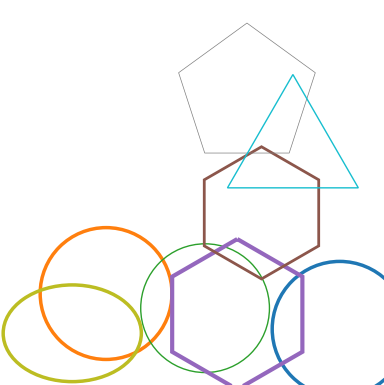[{"shape": "circle", "thickness": 2.5, "radius": 0.88, "center": [0.882, 0.146]}, {"shape": "circle", "thickness": 2.5, "radius": 0.86, "center": [0.276, 0.238]}, {"shape": "circle", "thickness": 1, "radius": 0.84, "center": [0.533, 0.2]}, {"shape": "hexagon", "thickness": 3, "radius": 0.98, "center": [0.616, 0.184]}, {"shape": "hexagon", "thickness": 2, "radius": 0.86, "center": [0.679, 0.447]}, {"shape": "pentagon", "thickness": 0.5, "radius": 0.93, "center": [0.641, 0.753]}, {"shape": "oval", "thickness": 2.5, "radius": 0.9, "center": [0.188, 0.134]}, {"shape": "triangle", "thickness": 1, "radius": 0.98, "center": [0.761, 0.61]}]